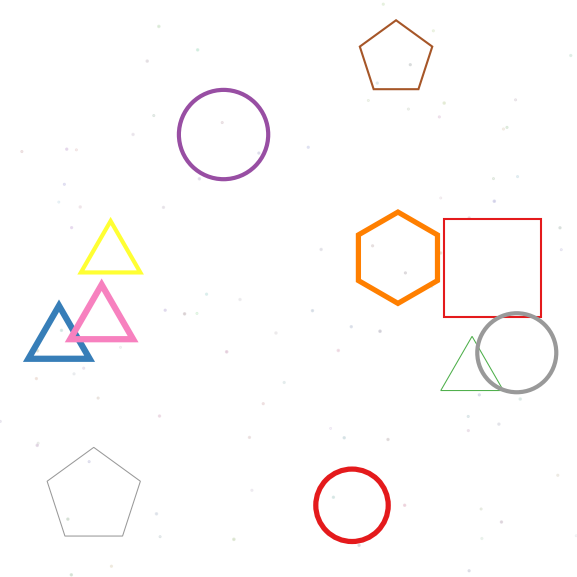[{"shape": "square", "thickness": 1, "radius": 0.42, "center": [0.853, 0.535]}, {"shape": "circle", "thickness": 2.5, "radius": 0.31, "center": [0.61, 0.124]}, {"shape": "triangle", "thickness": 3, "radius": 0.31, "center": [0.102, 0.409]}, {"shape": "triangle", "thickness": 0.5, "radius": 0.31, "center": [0.817, 0.354]}, {"shape": "circle", "thickness": 2, "radius": 0.39, "center": [0.387, 0.766]}, {"shape": "hexagon", "thickness": 2.5, "radius": 0.4, "center": [0.689, 0.553]}, {"shape": "triangle", "thickness": 2, "radius": 0.3, "center": [0.192, 0.557]}, {"shape": "pentagon", "thickness": 1, "radius": 0.33, "center": [0.686, 0.898]}, {"shape": "triangle", "thickness": 3, "radius": 0.31, "center": [0.176, 0.443]}, {"shape": "circle", "thickness": 2, "radius": 0.34, "center": [0.895, 0.388]}, {"shape": "pentagon", "thickness": 0.5, "radius": 0.42, "center": [0.162, 0.14]}]